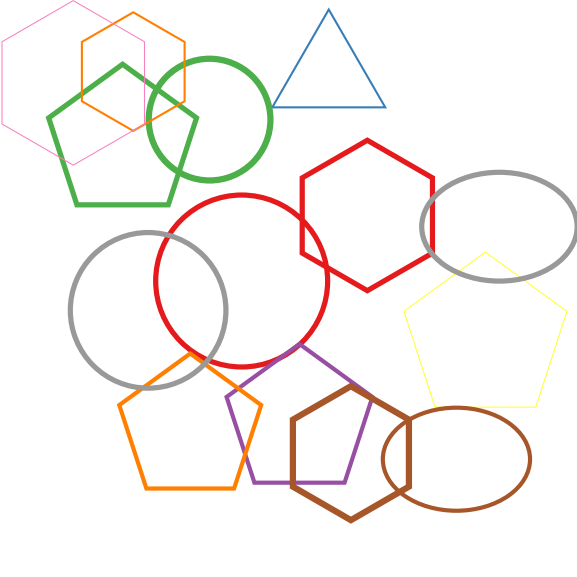[{"shape": "hexagon", "thickness": 2.5, "radius": 0.65, "center": [0.636, 0.626]}, {"shape": "circle", "thickness": 2.5, "radius": 0.74, "center": [0.418, 0.513]}, {"shape": "triangle", "thickness": 1, "radius": 0.56, "center": [0.569, 0.87]}, {"shape": "pentagon", "thickness": 2.5, "radius": 0.67, "center": [0.212, 0.753]}, {"shape": "circle", "thickness": 3, "radius": 0.53, "center": [0.363, 0.792]}, {"shape": "pentagon", "thickness": 2, "radius": 0.66, "center": [0.519, 0.271]}, {"shape": "hexagon", "thickness": 1, "radius": 0.51, "center": [0.231, 0.875]}, {"shape": "pentagon", "thickness": 2, "radius": 0.65, "center": [0.329, 0.258]}, {"shape": "pentagon", "thickness": 0.5, "radius": 0.74, "center": [0.841, 0.414]}, {"shape": "oval", "thickness": 2, "radius": 0.64, "center": [0.79, 0.204]}, {"shape": "hexagon", "thickness": 3, "radius": 0.58, "center": [0.608, 0.214]}, {"shape": "hexagon", "thickness": 0.5, "radius": 0.71, "center": [0.127, 0.856]}, {"shape": "oval", "thickness": 2.5, "radius": 0.67, "center": [0.865, 0.607]}, {"shape": "circle", "thickness": 2.5, "radius": 0.67, "center": [0.256, 0.462]}]